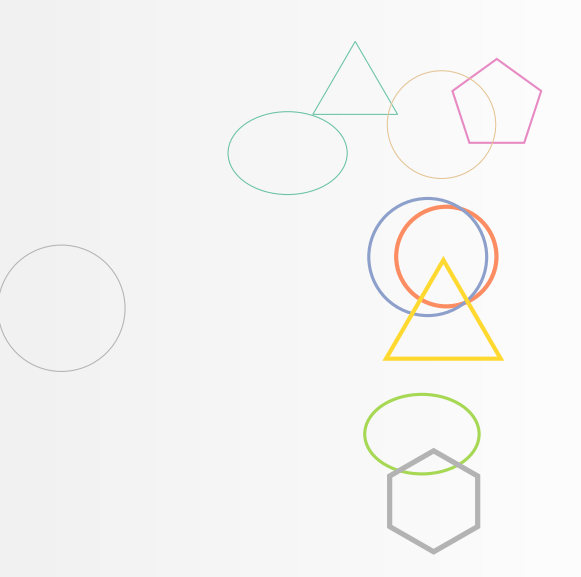[{"shape": "triangle", "thickness": 0.5, "radius": 0.42, "center": [0.611, 0.843]}, {"shape": "oval", "thickness": 0.5, "radius": 0.51, "center": [0.495, 0.734]}, {"shape": "circle", "thickness": 2, "radius": 0.43, "center": [0.768, 0.555]}, {"shape": "circle", "thickness": 1.5, "radius": 0.51, "center": [0.736, 0.554]}, {"shape": "pentagon", "thickness": 1, "radius": 0.4, "center": [0.855, 0.817]}, {"shape": "oval", "thickness": 1.5, "radius": 0.49, "center": [0.726, 0.247]}, {"shape": "triangle", "thickness": 2, "radius": 0.57, "center": [0.763, 0.435]}, {"shape": "circle", "thickness": 0.5, "radius": 0.47, "center": [0.76, 0.783]}, {"shape": "circle", "thickness": 0.5, "radius": 0.55, "center": [0.106, 0.465]}, {"shape": "hexagon", "thickness": 2.5, "radius": 0.44, "center": [0.746, 0.131]}]